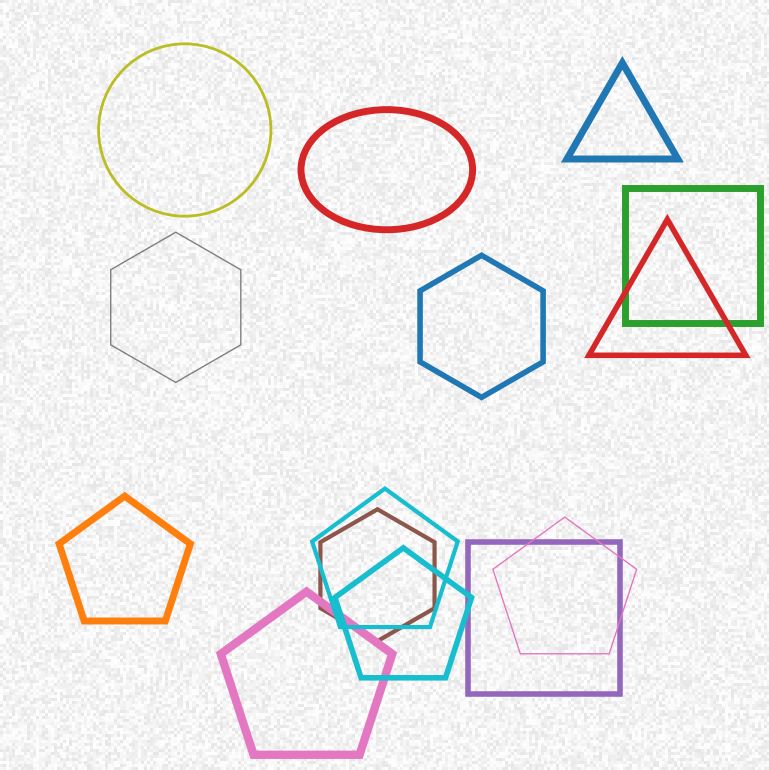[{"shape": "hexagon", "thickness": 2, "radius": 0.46, "center": [0.625, 0.576]}, {"shape": "triangle", "thickness": 2.5, "radius": 0.42, "center": [0.808, 0.835]}, {"shape": "pentagon", "thickness": 2.5, "radius": 0.45, "center": [0.162, 0.266]}, {"shape": "square", "thickness": 2.5, "radius": 0.44, "center": [0.899, 0.668]}, {"shape": "triangle", "thickness": 2, "radius": 0.59, "center": [0.867, 0.597]}, {"shape": "oval", "thickness": 2.5, "radius": 0.56, "center": [0.502, 0.78]}, {"shape": "square", "thickness": 2, "radius": 0.49, "center": [0.706, 0.198]}, {"shape": "hexagon", "thickness": 1.5, "radius": 0.43, "center": [0.49, 0.253]}, {"shape": "pentagon", "thickness": 0.5, "radius": 0.49, "center": [0.733, 0.23]}, {"shape": "pentagon", "thickness": 3, "radius": 0.59, "center": [0.398, 0.115]}, {"shape": "hexagon", "thickness": 0.5, "radius": 0.49, "center": [0.228, 0.601]}, {"shape": "circle", "thickness": 1, "radius": 0.56, "center": [0.24, 0.831]}, {"shape": "pentagon", "thickness": 1.5, "radius": 0.5, "center": [0.5, 0.266]}, {"shape": "pentagon", "thickness": 2, "radius": 0.47, "center": [0.524, 0.195]}]